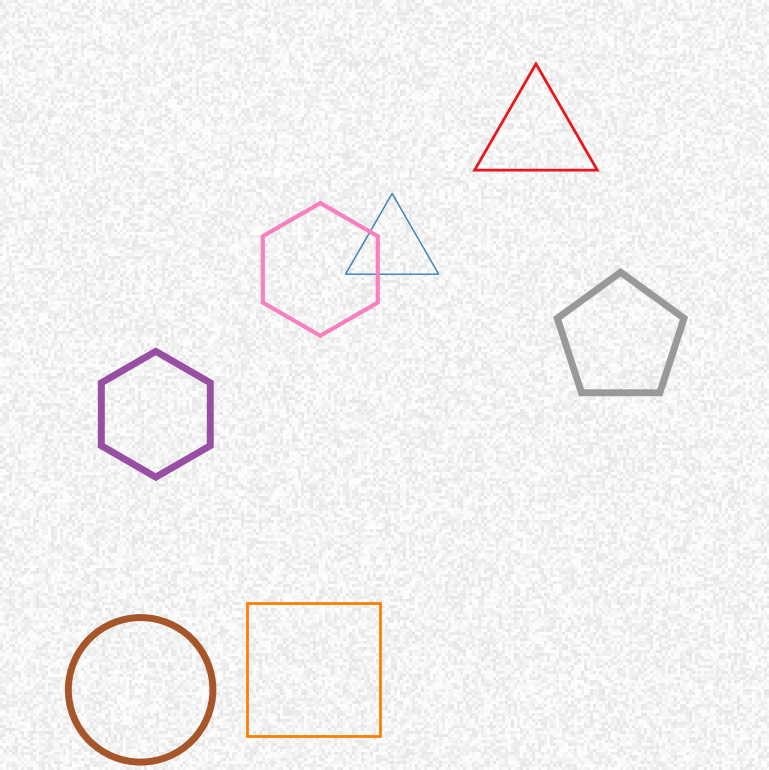[{"shape": "triangle", "thickness": 1, "radius": 0.46, "center": [0.696, 0.825]}, {"shape": "triangle", "thickness": 0.5, "radius": 0.35, "center": [0.509, 0.679]}, {"shape": "hexagon", "thickness": 2.5, "radius": 0.41, "center": [0.202, 0.462]}, {"shape": "square", "thickness": 1, "radius": 0.43, "center": [0.407, 0.131]}, {"shape": "circle", "thickness": 2.5, "radius": 0.47, "center": [0.183, 0.104]}, {"shape": "hexagon", "thickness": 1.5, "radius": 0.43, "center": [0.416, 0.65]}, {"shape": "pentagon", "thickness": 2.5, "radius": 0.43, "center": [0.806, 0.56]}]